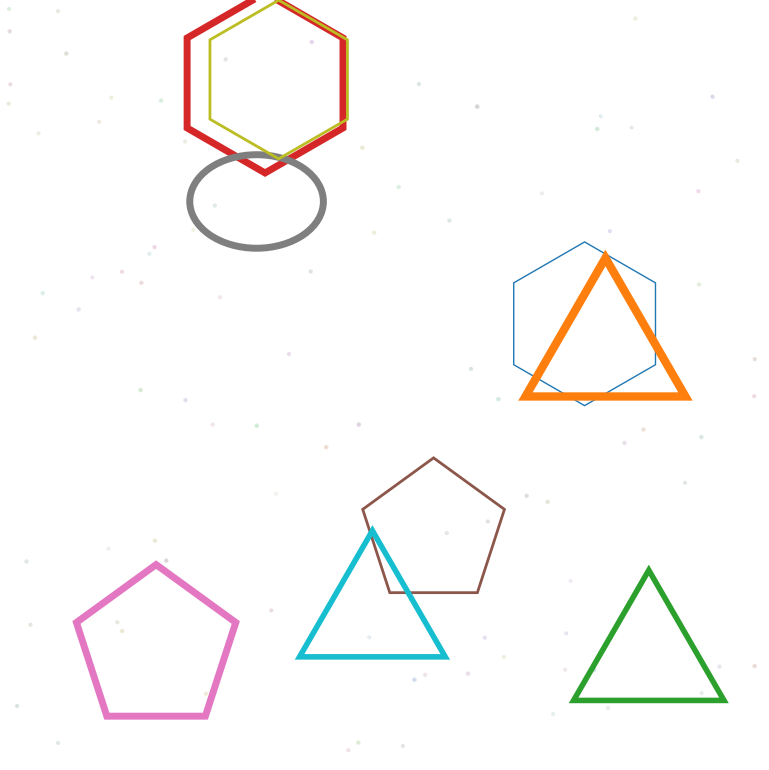[{"shape": "hexagon", "thickness": 0.5, "radius": 0.53, "center": [0.759, 0.579]}, {"shape": "triangle", "thickness": 3, "radius": 0.6, "center": [0.786, 0.545]}, {"shape": "triangle", "thickness": 2, "radius": 0.56, "center": [0.843, 0.147]}, {"shape": "hexagon", "thickness": 2.5, "radius": 0.58, "center": [0.344, 0.892]}, {"shape": "pentagon", "thickness": 1, "radius": 0.48, "center": [0.563, 0.309]}, {"shape": "pentagon", "thickness": 2.5, "radius": 0.54, "center": [0.203, 0.158]}, {"shape": "oval", "thickness": 2.5, "radius": 0.43, "center": [0.333, 0.738]}, {"shape": "hexagon", "thickness": 1, "radius": 0.52, "center": [0.362, 0.897]}, {"shape": "triangle", "thickness": 2, "radius": 0.55, "center": [0.484, 0.202]}]